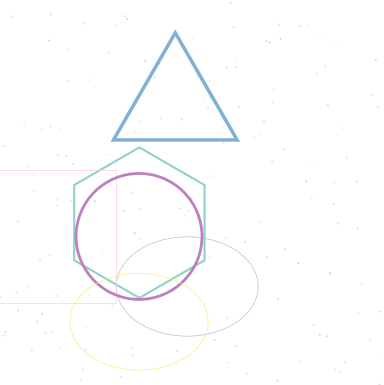[{"shape": "hexagon", "thickness": 1.5, "radius": 0.98, "center": [0.362, 0.422]}, {"shape": "oval", "thickness": 0.5, "radius": 0.92, "center": [0.486, 0.256]}, {"shape": "triangle", "thickness": 2.5, "radius": 0.93, "center": [0.455, 0.729]}, {"shape": "square", "thickness": 0.5, "radius": 0.87, "center": [0.127, 0.386]}, {"shape": "circle", "thickness": 2, "radius": 0.82, "center": [0.361, 0.386]}, {"shape": "oval", "thickness": 0.5, "radius": 0.9, "center": [0.361, 0.164]}]